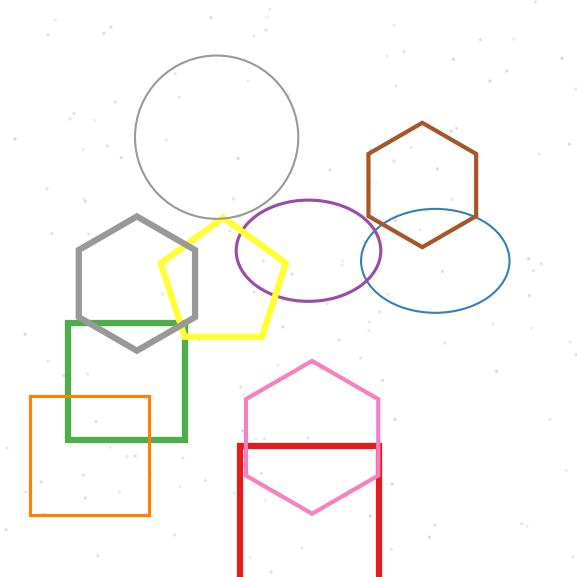[{"shape": "square", "thickness": 3, "radius": 0.6, "center": [0.535, 0.106]}, {"shape": "oval", "thickness": 1, "radius": 0.64, "center": [0.754, 0.547]}, {"shape": "square", "thickness": 3, "radius": 0.51, "center": [0.219, 0.338]}, {"shape": "oval", "thickness": 1.5, "radius": 0.63, "center": [0.534, 0.565]}, {"shape": "square", "thickness": 1.5, "radius": 0.51, "center": [0.156, 0.21]}, {"shape": "pentagon", "thickness": 3, "radius": 0.57, "center": [0.387, 0.508]}, {"shape": "hexagon", "thickness": 2, "radius": 0.54, "center": [0.731, 0.679]}, {"shape": "hexagon", "thickness": 2, "radius": 0.66, "center": [0.54, 0.242]}, {"shape": "circle", "thickness": 1, "radius": 0.71, "center": [0.375, 0.762]}, {"shape": "hexagon", "thickness": 3, "radius": 0.58, "center": [0.237, 0.508]}]